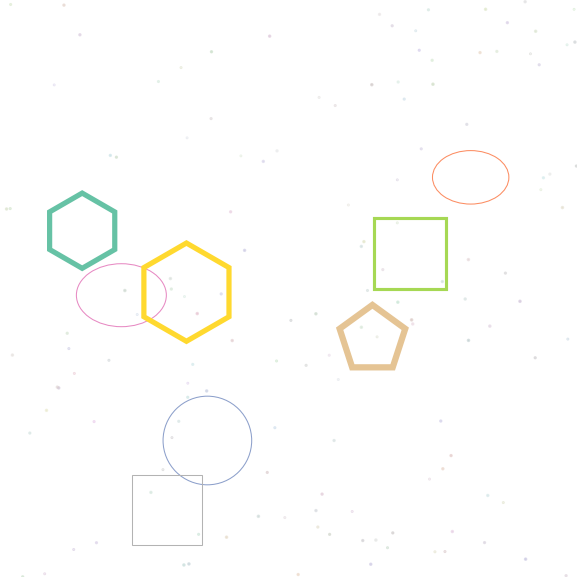[{"shape": "hexagon", "thickness": 2.5, "radius": 0.33, "center": [0.142, 0.6]}, {"shape": "oval", "thickness": 0.5, "radius": 0.33, "center": [0.815, 0.692]}, {"shape": "circle", "thickness": 0.5, "radius": 0.38, "center": [0.359, 0.236]}, {"shape": "oval", "thickness": 0.5, "radius": 0.39, "center": [0.21, 0.488]}, {"shape": "square", "thickness": 1.5, "radius": 0.31, "center": [0.71, 0.56]}, {"shape": "hexagon", "thickness": 2.5, "radius": 0.43, "center": [0.323, 0.493]}, {"shape": "pentagon", "thickness": 3, "radius": 0.3, "center": [0.645, 0.411]}, {"shape": "square", "thickness": 0.5, "radius": 0.3, "center": [0.289, 0.116]}]